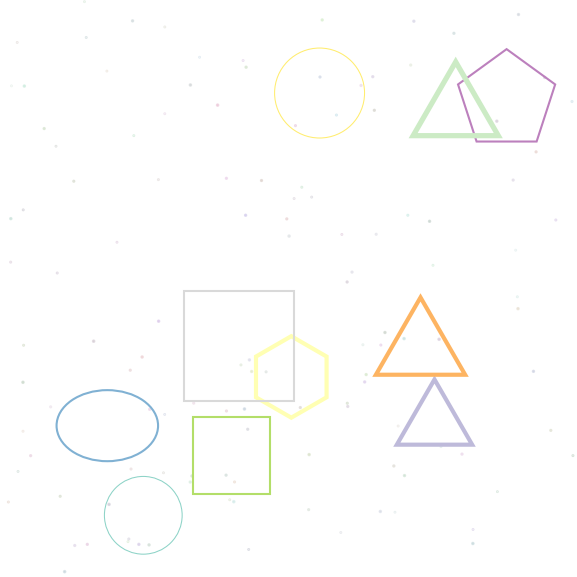[{"shape": "circle", "thickness": 0.5, "radius": 0.34, "center": [0.248, 0.107]}, {"shape": "hexagon", "thickness": 2, "radius": 0.35, "center": [0.504, 0.346]}, {"shape": "triangle", "thickness": 2, "radius": 0.38, "center": [0.752, 0.267]}, {"shape": "oval", "thickness": 1, "radius": 0.44, "center": [0.186, 0.262]}, {"shape": "triangle", "thickness": 2, "radius": 0.45, "center": [0.728, 0.395]}, {"shape": "square", "thickness": 1, "radius": 0.34, "center": [0.401, 0.211]}, {"shape": "square", "thickness": 1, "radius": 0.48, "center": [0.413, 0.4]}, {"shape": "pentagon", "thickness": 1, "radius": 0.44, "center": [0.877, 0.826]}, {"shape": "triangle", "thickness": 2.5, "radius": 0.43, "center": [0.789, 0.807]}, {"shape": "circle", "thickness": 0.5, "radius": 0.39, "center": [0.553, 0.838]}]